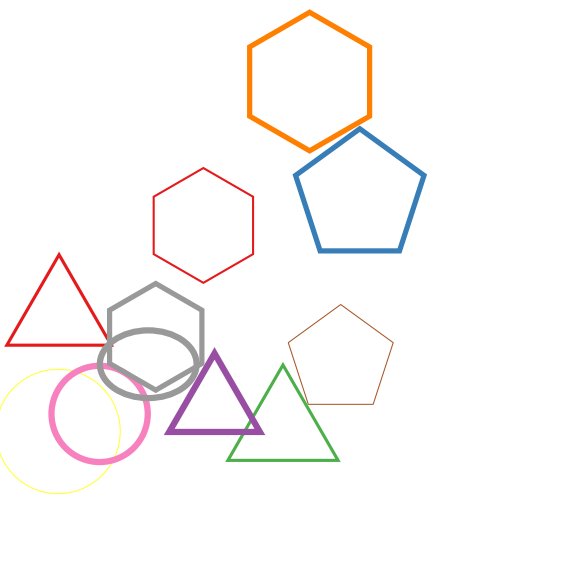[{"shape": "hexagon", "thickness": 1, "radius": 0.5, "center": [0.352, 0.609]}, {"shape": "triangle", "thickness": 1.5, "radius": 0.52, "center": [0.102, 0.454]}, {"shape": "pentagon", "thickness": 2.5, "radius": 0.58, "center": [0.623, 0.659]}, {"shape": "triangle", "thickness": 1.5, "radius": 0.55, "center": [0.49, 0.257]}, {"shape": "triangle", "thickness": 3, "radius": 0.45, "center": [0.372, 0.297]}, {"shape": "hexagon", "thickness": 2.5, "radius": 0.6, "center": [0.536, 0.858]}, {"shape": "circle", "thickness": 0.5, "radius": 0.54, "center": [0.101, 0.252]}, {"shape": "pentagon", "thickness": 0.5, "radius": 0.48, "center": [0.59, 0.376]}, {"shape": "circle", "thickness": 3, "radius": 0.42, "center": [0.173, 0.282]}, {"shape": "oval", "thickness": 3, "radius": 0.42, "center": [0.257, 0.368]}, {"shape": "hexagon", "thickness": 2.5, "radius": 0.46, "center": [0.27, 0.416]}]